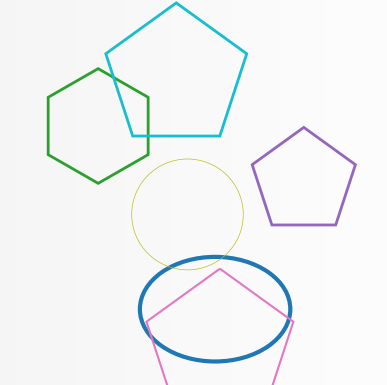[{"shape": "oval", "thickness": 3, "radius": 0.97, "center": [0.555, 0.197]}, {"shape": "hexagon", "thickness": 2, "radius": 0.74, "center": [0.253, 0.673]}, {"shape": "pentagon", "thickness": 2, "radius": 0.7, "center": [0.784, 0.529]}, {"shape": "pentagon", "thickness": 1.5, "radius": 1.0, "center": [0.567, 0.103]}, {"shape": "circle", "thickness": 0.5, "radius": 0.72, "center": [0.484, 0.443]}, {"shape": "pentagon", "thickness": 2, "radius": 0.96, "center": [0.455, 0.801]}]